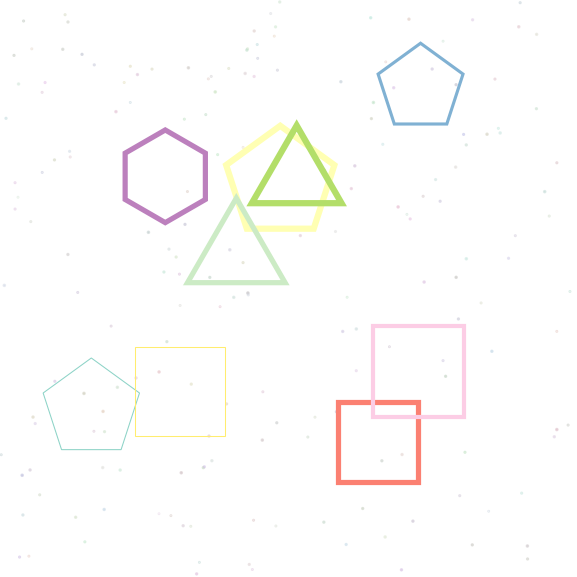[{"shape": "pentagon", "thickness": 0.5, "radius": 0.44, "center": [0.158, 0.291]}, {"shape": "pentagon", "thickness": 3, "radius": 0.49, "center": [0.485, 0.683]}, {"shape": "square", "thickness": 2.5, "radius": 0.35, "center": [0.654, 0.234]}, {"shape": "pentagon", "thickness": 1.5, "radius": 0.39, "center": [0.728, 0.847]}, {"shape": "triangle", "thickness": 3, "radius": 0.45, "center": [0.514, 0.692]}, {"shape": "square", "thickness": 2, "radius": 0.4, "center": [0.724, 0.356]}, {"shape": "hexagon", "thickness": 2.5, "radius": 0.4, "center": [0.286, 0.694]}, {"shape": "triangle", "thickness": 2.5, "radius": 0.49, "center": [0.409, 0.558]}, {"shape": "square", "thickness": 0.5, "radius": 0.39, "center": [0.311, 0.321]}]